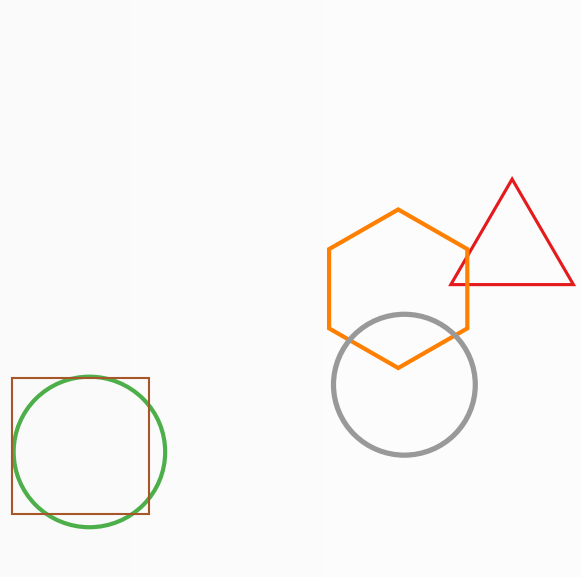[{"shape": "triangle", "thickness": 1.5, "radius": 0.61, "center": [0.881, 0.567]}, {"shape": "circle", "thickness": 2, "radius": 0.65, "center": [0.154, 0.217]}, {"shape": "hexagon", "thickness": 2, "radius": 0.69, "center": [0.685, 0.499]}, {"shape": "square", "thickness": 1, "radius": 0.59, "center": [0.139, 0.227]}, {"shape": "circle", "thickness": 2.5, "radius": 0.61, "center": [0.696, 0.333]}]